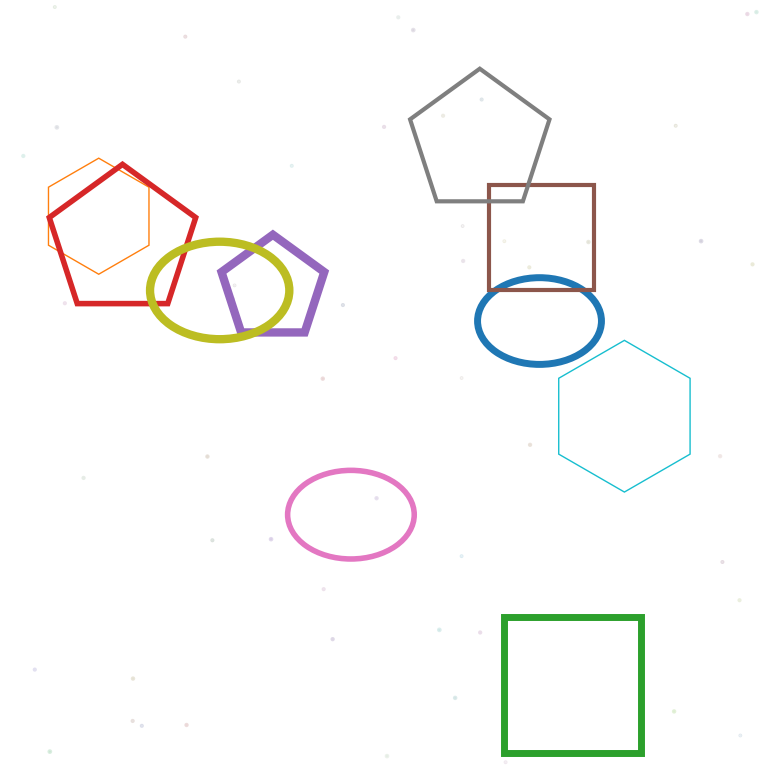[{"shape": "oval", "thickness": 2.5, "radius": 0.4, "center": [0.701, 0.583]}, {"shape": "hexagon", "thickness": 0.5, "radius": 0.38, "center": [0.128, 0.719]}, {"shape": "square", "thickness": 2.5, "radius": 0.44, "center": [0.743, 0.111]}, {"shape": "pentagon", "thickness": 2, "radius": 0.5, "center": [0.159, 0.687]}, {"shape": "pentagon", "thickness": 3, "radius": 0.35, "center": [0.354, 0.625]}, {"shape": "square", "thickness": 1.5, "radius": 0.34, "center": [0.703, 0.692]}, {"shape": "oval", "thickness": 2, "radius": 0.41, "center": [0.456, 0.332]}, {"shape": "pentagon", "thickness": 1.5, "radius": 0.48, "center": [0.623, 0.816]}, {"shape": "oval", "thickness": 3, "radius": 0.45, "center": [0.285, 0.623]}, {"shape": "hexagon", "thickness": 0.5, "radius": 0.49, "center": [0.811, 0.459]}]